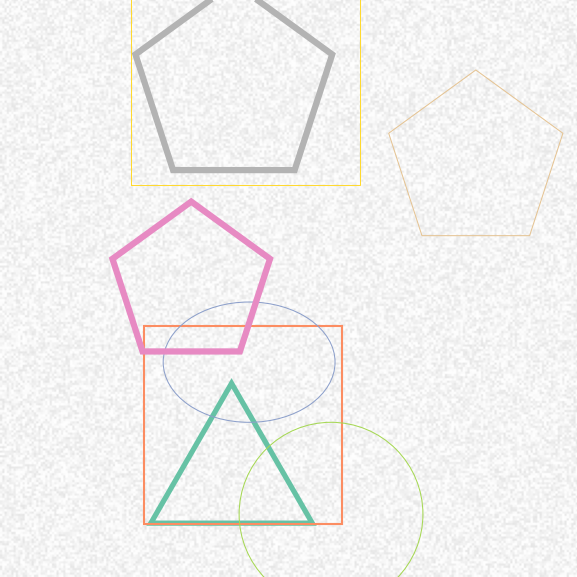[{"shape": "triangle", "thickness": 2.5, "radius": 0.81, "center": [0.401, 0.174]}, {"shape": "square", "thickness": 1, "radius": 0.86, "center": [0.42, 0.263]}, {"shape": "oval", "thickness": 0.5, "radius": 0.74, "center": [0.431, 0.372]}, {"shape": "pentagon", "thickness": 3, "radius": 0.72, "center": [0.331, 0.507]}, {"shape": "circle", "thickness": 0.5, "radius": 0.8, "center": [0.573, 0.109]}, {"shape": "square", "thickness": 0.5, "radius": 0.99, "center": [0.425, 0.878]}, {"shape": "pentagon", "thickness": 0.5, "radius": 0.79, "center": [0.824, 0.719]}, {"shape": "pentagon", "thickness": 3, "radius": 0.9, "center": [0.405, 0.85]}]